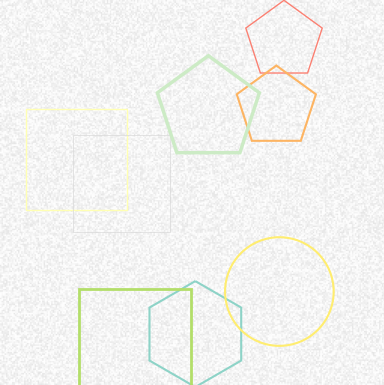[{"shape": "hexagon", "thickness": 1.5, "radius": 0.69, "center": [0.507, 0.132]}, {"shape": "square", "thickness": 1, "radius": 0.66, "center": [0.2, 0.585]}, {"shape": "pentagon", "thickness": 1, "radius": 0.52, "center": [0.738, 0.895]}, {"shape": "pentagon", "thickness": 1.5, "radius": 0.54, "center": [0.718, 0.722]}, {"shape": "square", "thickness": 2, "radius": 0.73, "center": [0.35, 0.105]}, {"shape": "square", "thickness": 0.5, "radius": 0.63, "center": [0.315, 0.524]}, {"shape": "pentagon", "thickness": 2.5, "radius": 0.7, "center": [0.541, 0.716]}, {"shape": "circle", "thickness": 1.5, "radius": 0.71, "center": [0.726, 0.243]}]